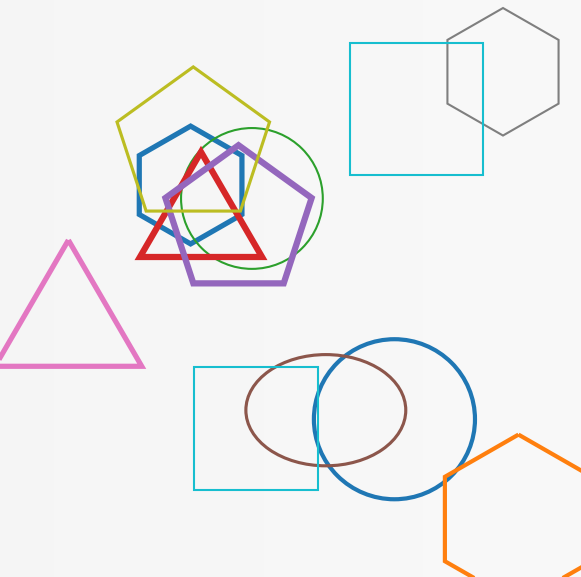[{"shape": "hexagon", "thickness": 2.5, "radius": 0.51, "center": [0.328, 0.679]}, {"shape": "circle", "thickness": 2, "radius": 0.69, "center": [0.679, 0.273]}, {"shape": "hexagon", "thickness": 2, "radius": 0.73, "center": [0.892, 0.1]}, {"shape": "circle", "thickness": 1, "radius": 0.61, "center": [0.433, 0.655]}, {"shape": "triangle", "thickness": 3, "radius": 0.61, "center": [0.346, 0.615]}, {"shape": "pentagon", "thickness": 3, "radius": 0.66, "center": [0.41, 0.615]}, {"shape": "oval", "thickness": 1.5, "radius": 0.69, "center": [0.561, 0.289]}, {"shape": "triangle", "thickness": 2.5, "radius": 0.73, "center": [0.118, 0.438]}, {"shape": "hexagon", "thickness": 1, "radius": 0.55, "center": [0.865, 0.875]}, {"shape": "pentagon", "thickness": 1.5, "radius": 0.69, "center": [0.333, 0.745]}, {"shape": "square", "thickness": 1, "radius": 0.53, "center": [0.441, 0.257]}, {"shape": "square", "thickness": 1, "radius": 0.57, "center": [0.717, 0.811]}]